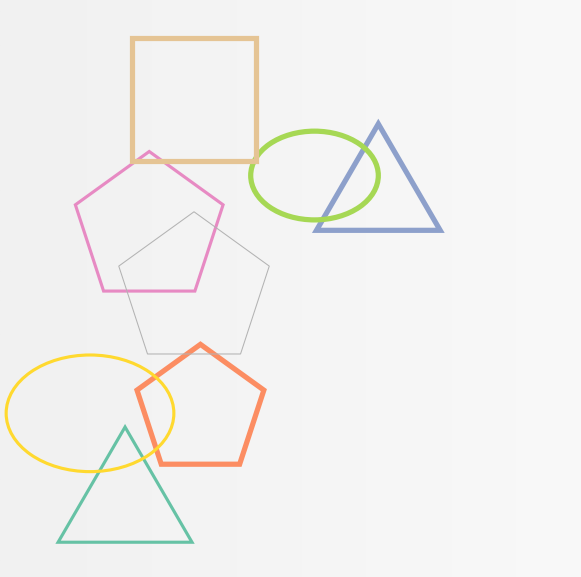[{"shape": "triangle", "thickness": 1.5, "radius": 0.67, "center": [0.215, 0.127]}, {"shape": "pentagon", "thickness": 2.5, "radius": 0.57, "center": [0.345, 0.288]}, {"shape": "triangle", "thickness": 2.5, "radius": 0.61, "center": [0.651, 0.662]}, {"shape": "pentagon", "thickness": 1.5, "radius": 0.67, "center": [0.257, 0.603]}, {"shape": "oval", "thickness": 2.5, "radius": 0.55, "center": [0.541, 0.695]}, {"shape": "oval", "thickness": 1.5, "radius": 0.72, "center": [0.155, 0.283]}, {"shape": "square", "thickness": 2.5, "radius": 0.53, "center": [0.335, 0.826]}, {"shape": "pentagon", "thickness": 0.5, "radius": 0.68, "center": [0.334, 0.496]}]